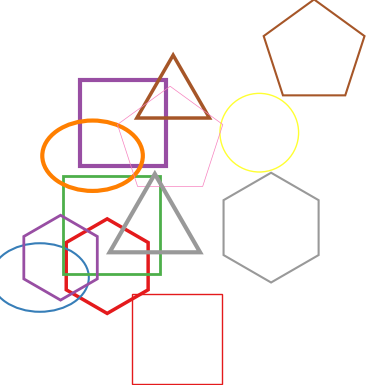[{"shape": "hexagon", "thickness": 2.5, "radius": 0.61, "center": [0.278, 0.309]}, {"shape": "square", "thickness": 1, "radius": 0.59, "center": [0.459, 0.119]}, {"shape": "oval", "thickness": 1.5, "radius": 0.64, "center": [0.104, 0.279]}, {"shape": "square", "thickness": 2, "radius": 0.63, "center": [0.289, 0.415]}, {"shape": "hexagon", "thickness": 2, "radius": 0.55, "center": [0.157, 0.331]}, {"shape": "square", "thickness": 3, "radius": 0.56, "center": [0.32, 0.681]}, {"shape": "oval", "thickness": 3, "radius": 0.65, "center": [0.24, 0.596]}, {"shape": "circle", "thickness": 1, "radius": 0.51, "center": [0.673, 0.655]}, {"shape": "triangle", "thickness": 2.5, "radius": 0.54, "center": [0.45, 0.748]}, {"shape": "pentagon", "thickness": 1.5, "radius": 0.69, "center": [0.816, 0.864]}, {"shape": "pentagon", "thickness": 0.5, "radius": 0.72, "center": [0.442, 0.632]}, {"shape": "hexagon", "thickness": 1.5, "radius": 0.71, "center": [0.704, 0.409]}, {"shape": "triangle", "thickness": 3, "radius": 0.68, "center": [0.402, 0.413]}]